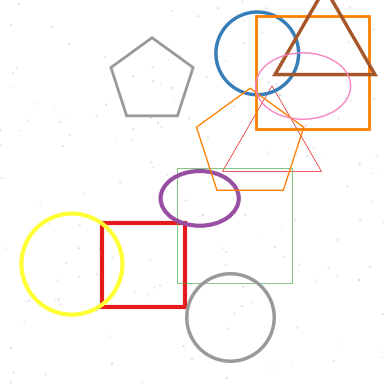[{"shape": "square", "thickness": 3, "radius": 0.54, "center": [0.373, 0.311]}, {"shape": "triangle", "thickness": 0.5, "radius": 0.74, "center": [0.706, 0.629]}, {"shape": "circle", "thickness": 2.5, "radius": 0.54, "center": [0.668, 0.861]}, {"shape": "square", "thickness": 0.5, "radius": 0.75, "center": [0.609, 0.415]}, {"shape": "oval", "thickness": 3, "radius": 0.51, "center": [0.519, 0.485]}, {"shape": "pentagon", "thickness": 1, "radius": 0.73, "center": [0.65, 0.624]}, {"shape": "square", "thickness": 2, "radius": 0.73, "center": [0.813, 0.812]}, {"shape": "circle", "thickness": 3, "radius": 0.66, "center": [0.187, 0.314]}, {"shape": "triangle", "thickness": 2.5, "radius": 0.75, "center": [0.844, 0.881]}, {"shape": "oval", "thickness": 1, "radius": 0.62, "center": [0.787, 0.777]}, {"shape": "circle", "thickness": 2.5, "radius": 0.57, "center": [0.599, 0.175]}, {"shape": "pentagon", "thickness": 2, "radius": 0.56, "center": [0.395, 0.79]}]